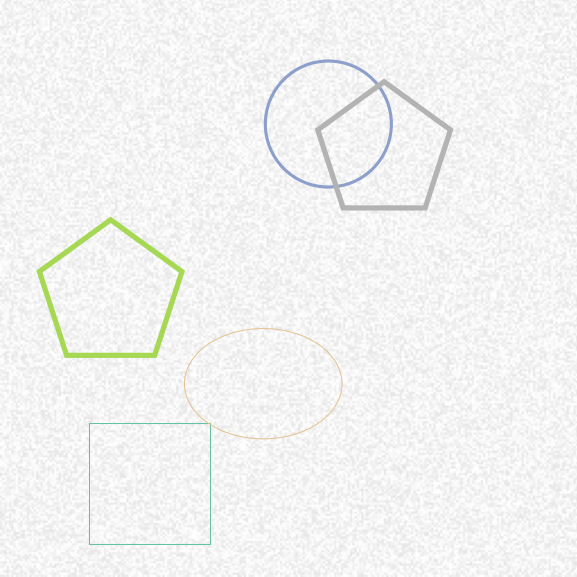[{"shape": "square", "thickness": 0.5, "radius": 0.52, "center": [0.259, 0.162]}, {"shape": "circle", "thickness": 1.5, "radius": 0.55, "center": [0.569, 0.784]}, {"shape": "pentagon", "thickness": 2.5, "radius": 0.65, "center": [0.192, 0.489]}, {"shape": "oval", "thickness": 0.5, "radius": 0.68, "center": [0.456, 0.335]}, {"shape": "pentagon", "thickness": 2.5, "radius": 0.6, "center": [0.665, 0.737]}]